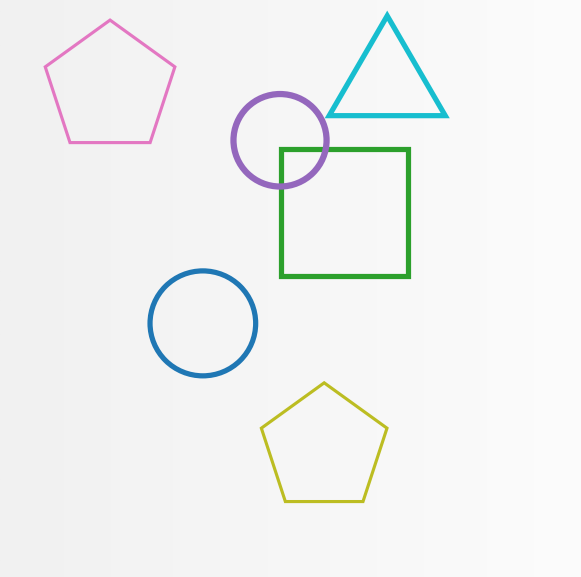[{"shape": "circle", "thickness": 2.5, "radius": 0.45, "center": [0.349, 0.439]}, {"shape": "square", "thickness": 2.5, "radius": 0.55, "center": [0.592, 0.631]}, {"shape": "circle", "thickness": 3, "radius": 0.4, "center": [0.482, 0.756]}, {"shape": "pentagon", "thickness": 1.5, "radius": 0.59, "center": [0.189, 0.847]}, {"shape": "pentagon", "thickness": 1.5, "radius": 0.57, "center": [0.558, 0.223]}, {"shape": "triangle", "thickness": 2.5, "radius": 0.58, "center": [0.666, 0.857]}]